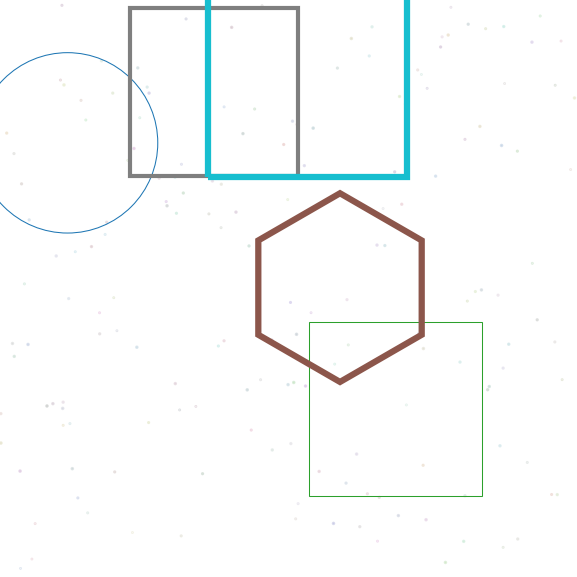[{"shape": "circle", "thickness": 0.5, "radius": 0.78, "center": [0.117, 0.752]}, {"shape": "square", "thickness": 0.5, "radius": 0.75, "center": [0.685, 0.291]}, {"shape": "hexagon", "thickness": 3, "radius": 0.82, "center": [0.589, 0.501]}, {"shape": "square", "thickness": 2, "radius": 0.73, "center": [0.371, 0.839]}, {"shape": "square", "thickness": 3, "radius": 0.86, "center": [0.532, 0.865]}]